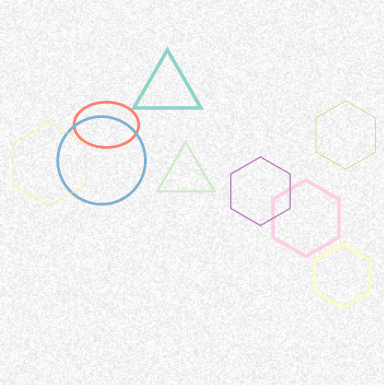[{"shape": "triangle", "thickness": 2.5, "radius": 0.5, "center": [0.435, 0.77]}, {"shape": "hexagon", "thickness": 1.5, "radius": 0.41, "center": [0.889, 0.284]}, {"shape": "oval", "thickness": 2, "radius": 0.42, "center": [0.276, 0.676]}, {"shape": "circle", "thickness": 2, "radius": 0.57, "center": [0.264, 0.583]}, {"shape": "hexagon", "thickness": 0.5, "radius": 0.44, "center": [0.898, 0.649]}, {"shape": "hexagon", "thickness": 2.5, "radius": 0.49, "center": [0.795, 0.433]}, {"shape": "hexagon", "thickness": 1, "radius": 0.45, "center": [0.676, 0.503]}, {"shape": "triangle", "thickness": 1.5, "radius": 0.43, "center": [0.482, 0.546]}, {"shape": "hexagon", "thickness": 0.5, "radius": 0.54, "center": [0.128, 0.574]}]